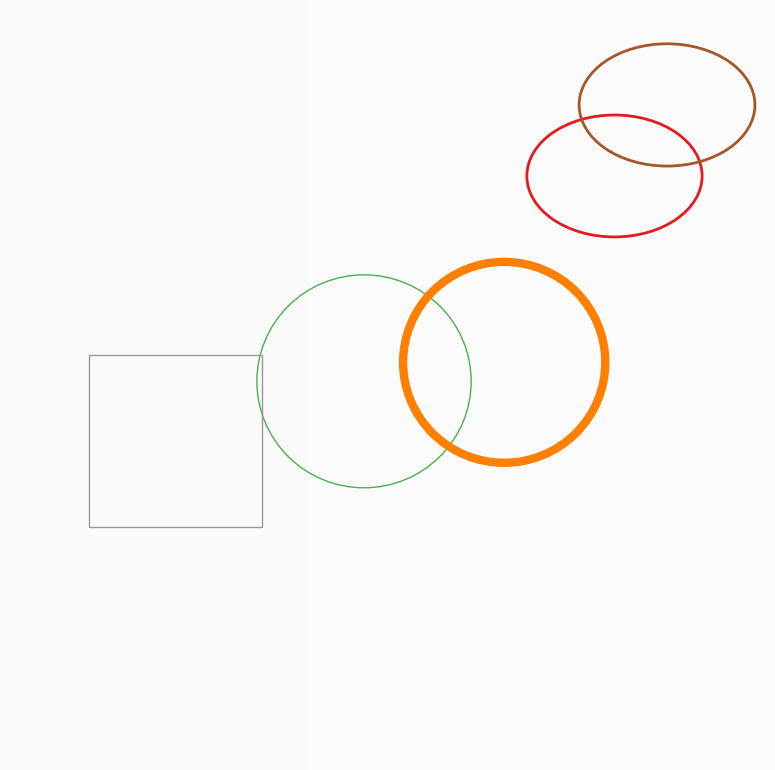[{"shape": "oval", "thickness": 1, "radius": 0.57, "center": [0.793, 0.771]}, {"shape": "circle", "thickness": 0.5, "radius": 0.69, "center": [0.47, 0.505]}, {"shape": "circle", "thickness": 3, "radius": 0.65, "center": [0.651, 0.529]}, {"shape": "oval", "thickness": 1, "radius": 0.57, "center": [0.861, 0.864]}, {"shape": "square", "thickness": 0.5, "radius": 0.56, "center": [0.227, 0.428]}]